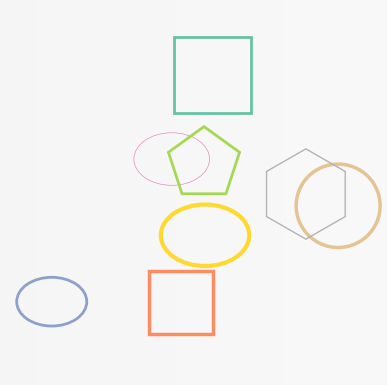[{"shape": "square", "thickness": 2, "radius": 0.49, "center": [0.548, 0.804]}, {"shape": "square", "thickness": 2.5, "radius": 0.41, "center": [0.468, 0.214]}, {"shape": "oval", "thickness": 2, "radius": 0.45, "center": [0.134, 0.216]}, {"shape": "oval", "thickness": 0.5, "radius": 0.49, "center": [0.443, 0.587]}, {"shape": "pentagon", "thickness": 2, "radius": 0.48, "center": [0.526, 0.575]}, {"shape": "oval", "thickness": 3, "radius": 0.57, "center": [0.529, 0.389]}, {"shape": "circle", "thickness": 2.5, "radius": 0.54, "center": [0.873, 0.465]}, {"shape": "hexagon", "thickness": 1, "radius": 0.59, "center": [0.789, 0.496]}]